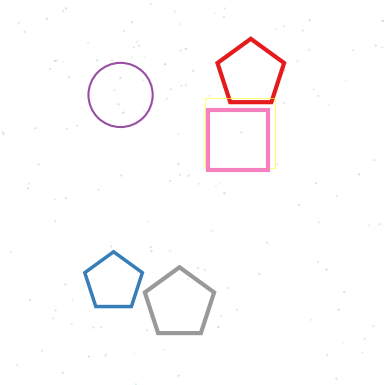[{"shape": "pentagon", "thickness": 3, "radius": 0.45, "center": [0.651, 0.808]}, {"shape": "pentagon", "thickness": 2.5, "radius": 0.39, "center": [0.295, 0.267]}, {"shape": "circle", "thickness": 1.5, "radius": 0.42, "center": [0.313, 0.753]}, {"shape": "square", "thickness": 0.5, "radius": 0.46, "center": [0.623, 0.654]}, {"shape": "square", "thickness": 3, "radius": 0.39, "center": [0.618, 0.636]}, {"shape": "pentagon", "thickness": 3, "radius": 0.47, "center": [0.466, 0.211]}]